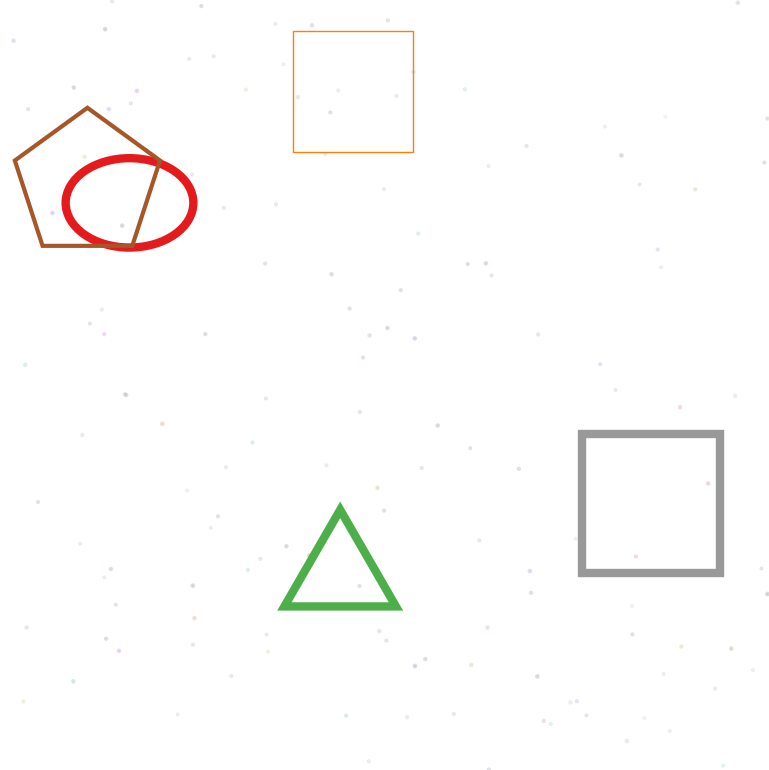[{"shape": "oval", "thickness": 3, "radius": 0.41, "center": [0.168, 0.737]}, {"shape": "triangle", "thickness": 3, "radius": 0.42, "center": [0.442, 0.254]}, {"shape": "square", "thickness": 0.5, "radius": 0.39, "center": [0.458, 0.881]}, {"shape": "pentagon", "thickness": 1.5, "radius": 0.5, "center": [0.114, 0.761]}, {"shape": "square", "thickness": 3, "radius": 0.45, "center": [0.845, 0.346]}]